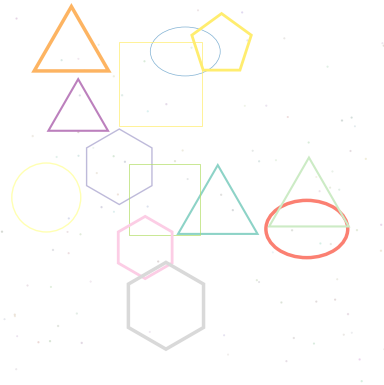[{"shape": "triangle", "thickness": 1.5, "radius": 0.6, "center": [0.566, 0.452]}, {"shape": "circle", "thickness": 1, "radius": 0.45, "center": [0.12, 0.487]}, {"shape": "hexagon", "thickness": 1, "radius": 0.49, "center": [0.31, 0.567]}, {"shape": "oval", "thickness": 2.5, "radius": 0.53, "center": [0.797, 0.405]}, {"shape": "oval", "thickness": 0.5, "radius": 0.45, "center": [0.481, 0.866]}, {"shape": "triangle", "thickness": 2.5, "radius": 0.56, "center": [0.185, 0.872]}, {"shape": "square", "thickness": 0.5, "radius": 0.46, "center": [0.427, 0.482]}, {"shape": "hexagon", "thickness": 2, "radius": 0.4, "center": [0.377, 0.357]}, {"shape": "hexagon", "thickness": 2.5, "radius": 0.56, "center": [0.431, 0.206]}, {"shape": "triangle", "thickness": 1.5, "radius": 0.45, "center": [0.203, 0.705]}, {"shape": "triangle", "thickness": 1.5, "radius": 0.6, "center": [0.802, 0.471]}, {"shape": "square", "thickness": 0.5, "radius": 0.54, "center": [0.416, 0.782]}, {"shape": "pentagon", "thickness": 2, "radius": 0.41, "center": [0.575, 0.884]}]